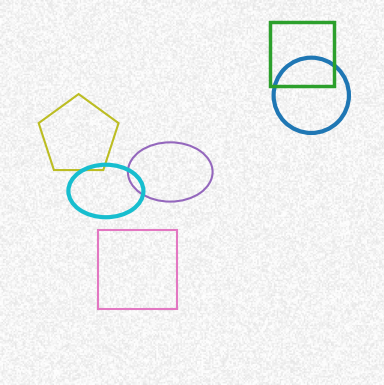[{"shape": "circle", "thickness": 3, "radius": 0.49, "center": [0.809, 0.752]}, {"shape": "square", "thickness": 2.5, "radius": 0.42, "center": [0.784, 0.86]}, {"shape": "oval", "thickness": 1.5, "radius": 0.55, "center": [0.442, 0.553]}, {"shape": "square", "thickness": 1.5, "radius": 0.51, "center": [0.357, 0.301]}, {"shape": "pentagon", "thickness": 1.5, "radius": 0.55, "center": [0.204, 0.647]}, {"shape": "oval", "thickness": 3, "radius": 0.49, "center": [0.275, 0.504]}]